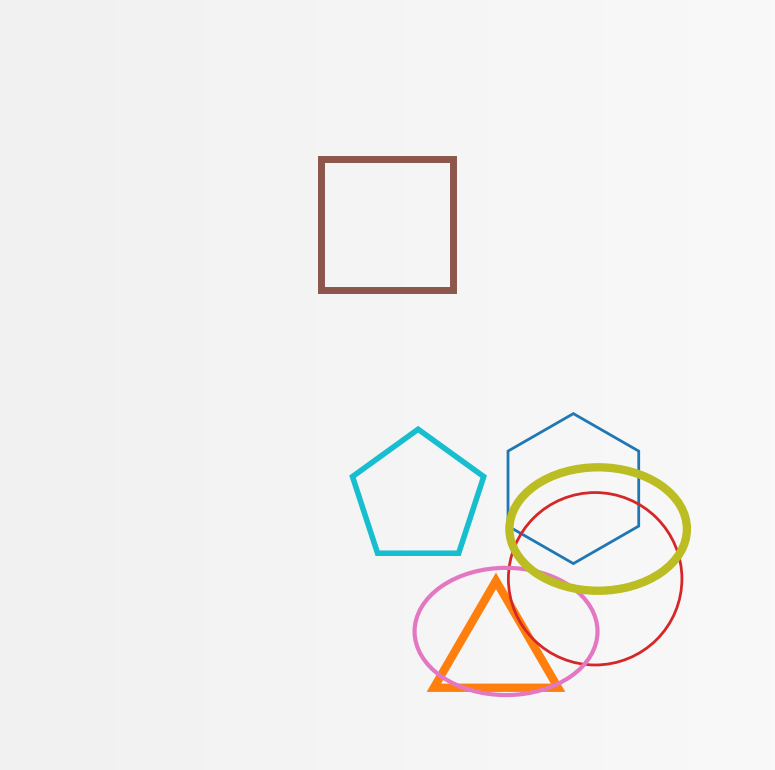[{"shape": "hexagon", "thickness": 1, "radius": 0.49, "center": [0.74, 0.365]}, {"shape": "triangle", "thickness": 3, "radius": 0.46, "center": [0.64, 0.153]}, {"shape": "circle", "thickness": 1, "radius": 0.56, "center": [0.768, 0.248]}, {"shape": "square", "thickness": 2.5, "radius": 0.43, "center": [0.499, 0.708]}, {"shape": "oval", "thickness": 1.5, "radius": 0.59, "center": [0.653, 0.18]}, {"shape": "oval", "thickness": 3, "radius": 0.57, "center": [0.772, 0.313]}, {"shape": "pentagon", "thickness": 2, "radius": 0.45, "center": [0.539, 0.354]}]